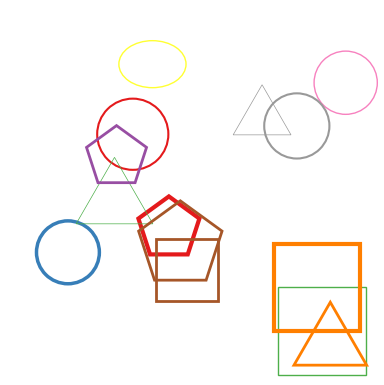[{"shape": "circle", "thickness": 1.5, "radius": 0.46, "center": [0.345, 0.651]}, {"shape": "pentagon", "thickness": 3, "radius": 0.42, "center": [0.439, 0.407]}, {"shape": "circle", "thickness": 2.5, "radius": 0.41, "center": [0.176, 0.345]}, {"shape": "triangle", "thickness": 0.5, "radius": 0.58, "center": [0.297, 0.476]}, {"shape": "square", "thickness": 1, "radius": 0.57, "center": [0.837, 0.139]}, {"shape": "pentagon", "thickness": 2, "radius": 0.41, "center": [0.303, 0.592]}, {"shape": "triangle", "thickness": 2, "radius": 0.54, "center": [0.858, 0.106]}, {"shape": "square", "thickness": 3, "radius": 0.56, "center": [0.823, 0.254]}, {"shape": "oval", "thickness": 1, "radius": 0.44, "center": [0.396, 0.833]}, {"shape": "pentagon", "thickness": 2, "radius": 0.57, "center": [0.468, 0.364]}, {"shape": "square", "thickness": 2, "radius": 0.4, "center": [0.485, 0.299]}, {"shape": "circle", "thickness": 1, "radius": 0.41, "center": [0.898, 0.785]}, {"shape": "circle", "thickness": 1.5, "radius": 0.42, "center": [0.771, 0.673]}, {"shape": "triangle", "thickness": 0.5, "radius": 0.43, "center": [0.681, 0.693]}]